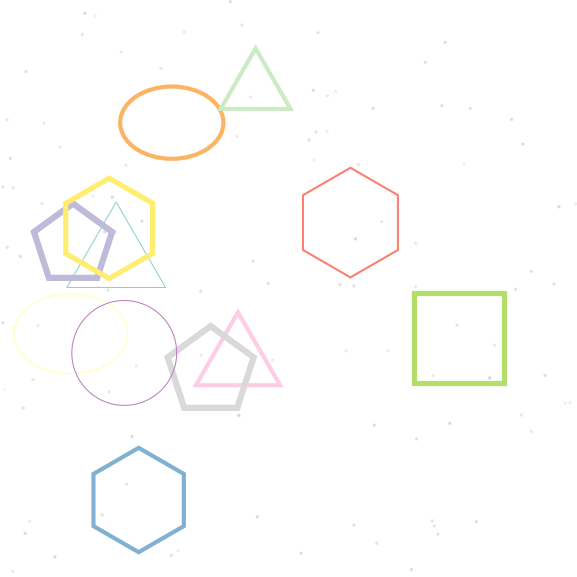[{"shape": "triangle", "thickness": 0.5, "radius": 0.49, "center": [0.201, 0.551]}, {"shape": "oval", "thickness": 0.5, "radius": 0.49, "center": [0.123, 0.421]}, {"shape": "pentagon", "thickness": 3, "radius": 0.36, "center": [0.126, 0.576]}, {"shape": "hexagon", "thickness": 1, "radius": 0.47, "center": [0.607, 0.614]}, {"shape": "hexagon", "thickness": 2, "radius": 0.45, "center": [0.24, 0.133]}, {"shape": "oval", "thickness": 2, "radius": 0.45, "center": [0.297, 0.787]}, {"shape": "square", "thickness": 2.5, "radius": 0.39, "center": [0.796, 0.413]}, {"shape": "triangle", "thickness": 2, "radius": 0.42, "center": [0.412, 0.374]}, {"shape": "pentagon", "thickness": 3, "radius": 0.39, "center": [0.365, 0.356]}, {"shape": "circle", "thickness": 0.5, "radius": 0.45, "center": [0.215, 0.388]}, {"shape": "triangle", "thickness": 2, "radius": 0.35, "center": [0.443, 0.845]}, {"shape": "hexagon", "thickness": 2.5, "radius": 0.43, "center": [0.189, 0.604]}]